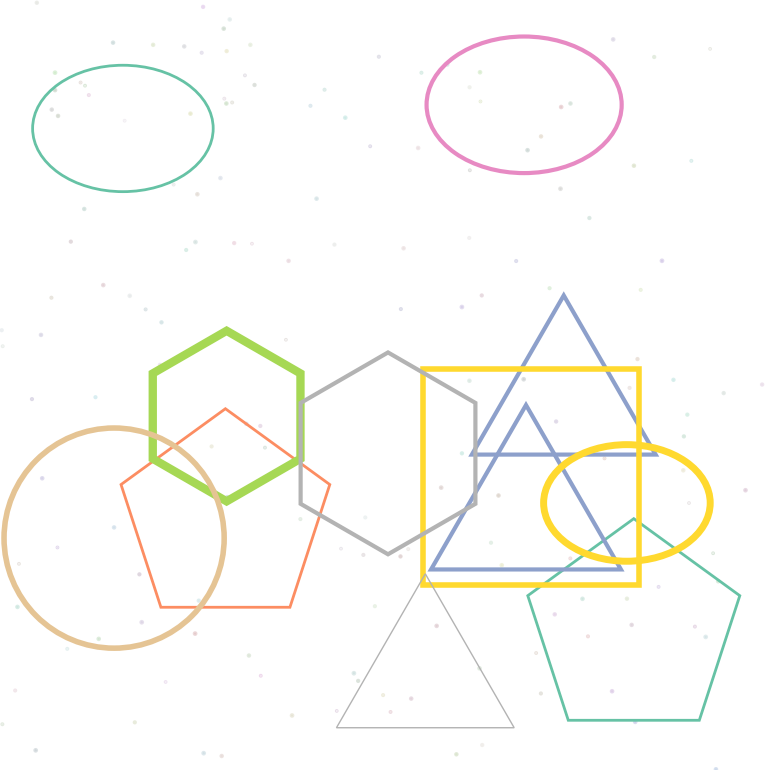[{"shape": "pentagon", "thickness": 1, "radius": 0.72, "center": [0.823, 0.182]}, {"shape": "oval", "thickness": 1, "radius": 0.59, "center": [0.16, 0.833]}, {"shape": "pentagon", "thickness": 1, "radius": 0.71, "center": [0.293, 0.327]}, {"shape": "triangle", "thickness": 1.5, "radius": 0.69, "center": [0.732, 0.479]}, {"shape": "triangle", "thickness": 1.5, "radius": 0.71, "center": [0.683, 0.332]}, {"shape": "oval", "thickness": 1.5, "radius": 0.63, "center": [0.681, 0.864]}, {"shape": "hexagon", "thickness": 3, "radius": 0.55, "center": [0.294, 0.46]}, {"shape": "square", "thickness": 2, "radius": 0.7, "center": [0.69, 0.38]}, {"shape": "oval", "thickness": 2.5, "radius": 0.54, "center": [0.814, 0.347]}, {"shape": "circle", "thickness": 2, "radius": 0.71, "center": [0.148, 0.301]}, {"shape": "triangle", "thickness": 0.5, "radius": 0.67, "center": [0.552, 0.122]}, {"shape": "hexagon", "thickness": 1.5, "radius": 0.66, "center": [0.504, 0.411]}]